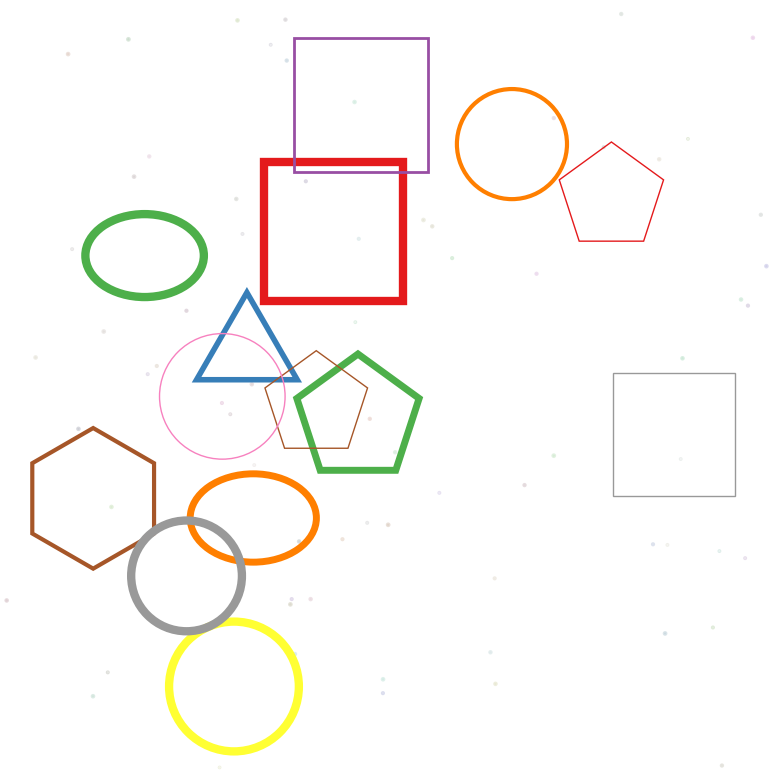[{"shape": "square", "thickness": 3, "radius": 0.45, "center": [0.433, 0.7]}, {"shape": "pentagon", "thickness": 0.5, "radius": 0.36, "center": [0.794, 0.744]}, {"shape": "triangle", "thickness": 2, "radius": 0.38, "center": [0.321, 0.545]}, {"shape": "oval", "thickness": 3, "radius": 0.38, "center": [0.188, 0.668]}, {"shape": "pentagon", "thickness": 2.5, "radius": 0.42, "center": [0.465, 0.457]}, {"shape": "square", "thickness": 1, "radius": 0.43, "center": [0.469, 0.863]}, {"shape": "oval", "thickness": 2.5, "radius": 0.41, "center": [0.329, 0.327]}, {"shape": "circle", "thickness": 1.5, "radius": 0.36, "center": [0.665, 0.813]}, {"shape": "circle", "thickness": 3, "radius": 0.42, "center": [0.304, 0.108]}, {"shape": "pentagon", "thickness": 0.5, "radius": 0.35, "center": [0.411, 0.475]}, {"shape": "hexagon", "thickness": 1.5, "radius": 0.46, "center": [0.121, 0.353]}, {"shape": "circle", "thickness": 0.5, "radius": 0.41, "center": [0.289, 0.485]}, {"shape": "square", "thickness": 0.5, "radius": 0.4, "center": [0.876, 0.436]}, {"shape": "circle", "thickness": 3, "radius": 0.36, "center": [0.242, 0.252]}]